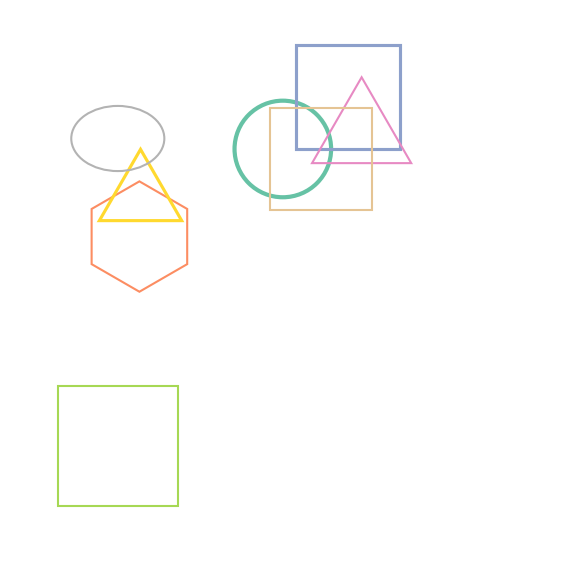[{"shape": "circle", "thickness": 2, "radius": 0.42, "center": [0.49, 0.741]}, {"shape": "hexagon", "thickness": 1, "radius": 0.48, "center": [0.241, 0.59]}, {"shape": "square", "thickness": 1.5, "radius": 0.45, "center": [0.602, 0.831]}, {"shape": "triangle", "thickness": 1, "radius": 0.5, "center": [0.626, 0.766]}, {"shape": "square", "thickness": 1, "radius": 0.52, "center": [0.205, 0.226]}, {"shape": "triangle", "thickness": 1.5, "radius": 0.41, "center": [0.243, 0.658]}, {"shape": "square", "thickness": 1, "radius": 0.44, "center": [0.556, 0.724]}, {"shape": "oval", "thickness": 1, "radius": 0.4, "center": [0.204, 0.759]}]